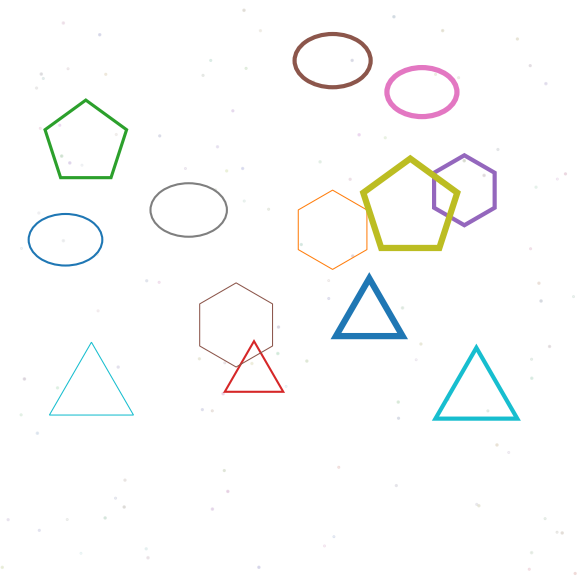[{"shape": "triangle", "thickness": 3, "radius": 0.33, "center": [0.639, 0.45]}, {"shape": "oval", "thickness": 1, "radius": 0.32, "center": [0.113, 0.584]}, {"shape": "hexagon", "thickness": 0.5, "radius": 0.34, "center": [0.576, 0.601]}, {"shape": "pentagon", "thickness": 1.5, "radius": 0.37, "center": [0.149, 0.752]}, {"shape": "triangle", "thickness": 1, "radius": 0.29, "center": [0.44, 0.35]}, {"shape": "hexagon", "thickness": 2, "radius": 0.3, "center": [0.804, 0.67]}, {"shape": "hexagon", "thickness": 0.5, "radius": 0.36, "center": [0.409, 0.436]}, {"shape": "oval", "thickness": 2, "radius": 0.33, "center": [0.576, 0.894]}, {"shape": "oval", "thickness": 2.5, "radius": 0.3, "center": [0.731, 0.84]}, {"shape": "oval", "thickness": 1, "radius": 0.33, "center": [0.327, 0.636]}, {"shape": "pentagon", "thickness": 3, "radius": 0.43, "center": [0.71, 0.639]}, {"shape": "triangle", "thickness": 0.5, "radius": 0.42, "center": [0.158, 0.322]}, {"shape": "triangle", "thickness": 2, "radius": 0.41, "center": [0.825, 0.315]}]